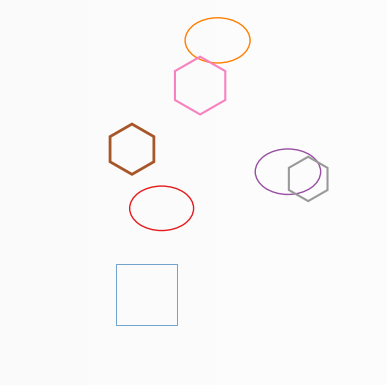[{"shape": "oval", "thickness": 1, "radius": 0.41, "center": [0.417, 0.459]}, {"shape": "square", "thickness": 0.5, "radius": 0.39, "center": [0.378, 0.235]}, {"shape": "oval", "thickness": 1, "radius": 0.42, "center": [0.743, 0.554]}, {"shape": "oval", "thickness": 1, "radius": 0.42, "center": [0.562, 0.895]}, {"shape": "hexagon", "thickness": 2, "radius": 0.33, "center": [0.341, 0.612]}, {"shape": "hexagon", "thickness": 1.5, "radius": 0.38, "center": [0.516, 0.778]}, {"shape": "hexagon", "thickness": 1.5, "radius": 0.29, "center": [0.795, 0.535]}]